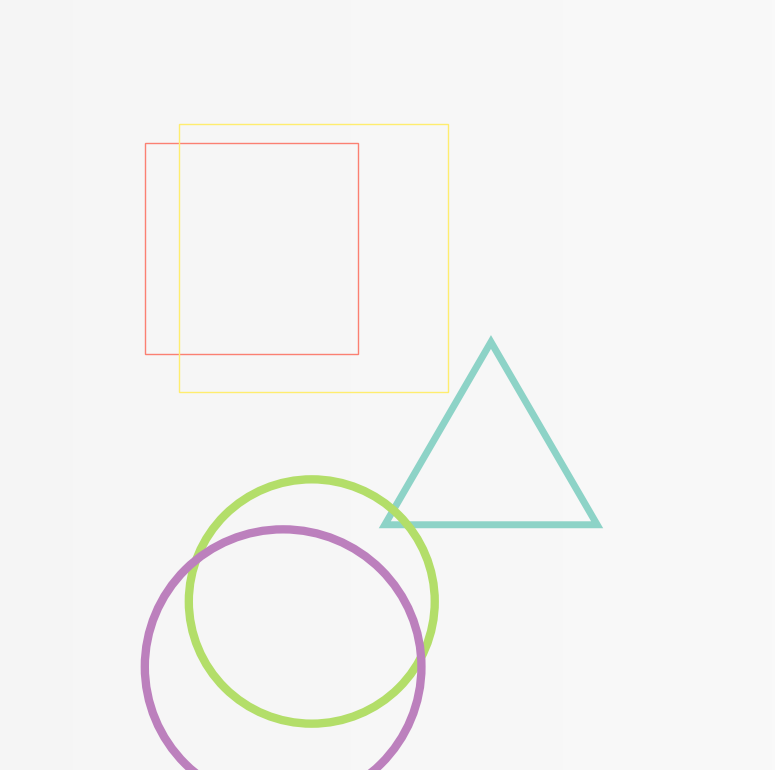[{"shape": "triangle", "thickness": 2.5, "radius": 0.79, "center": [0.634, 0.398]}, {"shape": "square", "thickness": 0.5, "radius": 0.69, "center": [0.324, 0.678]}, {"shape": "circle", "thickness": 3, "radius": 0.79, "center": [0.402, 0.219]}, {"shape": "circle", "thickness": 3, "radius": 0.89, "center": [0.365, 0.134]}, {"shape": "square", "thickness": 0.5, "radius": 0.87, "center": [0.404, 0.665]}]